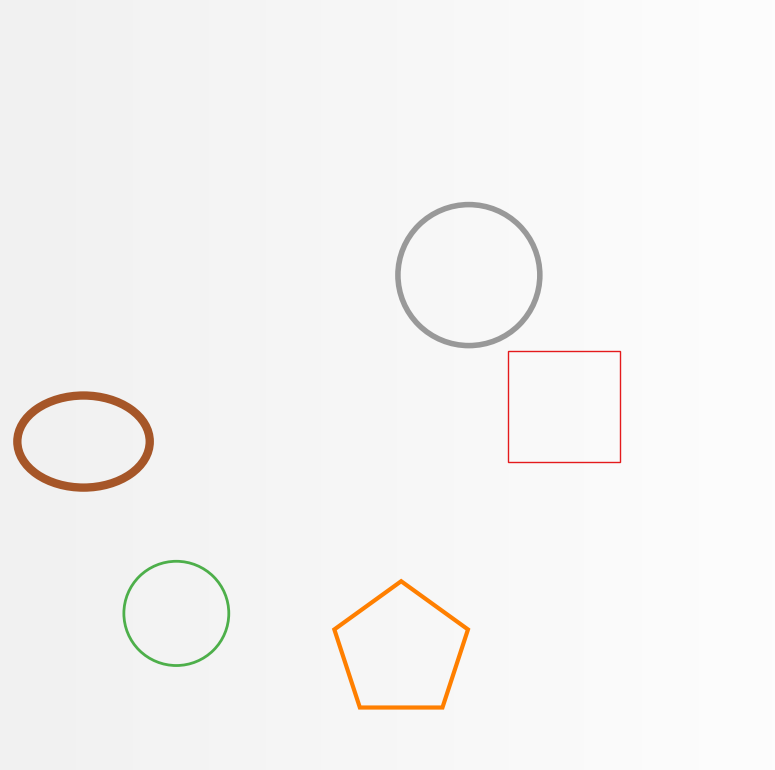[{"shape": "square", "thickness": 0.5, "radius": 0.36, "center": [0.728, 0.472]}, {"shape": "circle", "thickness": 1, "radius": 0.34, "center": [0.228, 0.203]}, {"shape": "pentagon", "thickness": 1.5, "radius": 0.45, "center": [0.518, 0.154]}, {"shape": "oval", "thickness": 3, "radius": 0.43, "center": [0.108, 0.427]}, {"shape": "circle", "thickness": 2, "radius": 0.46, "center": [0.605, 0.643]}]